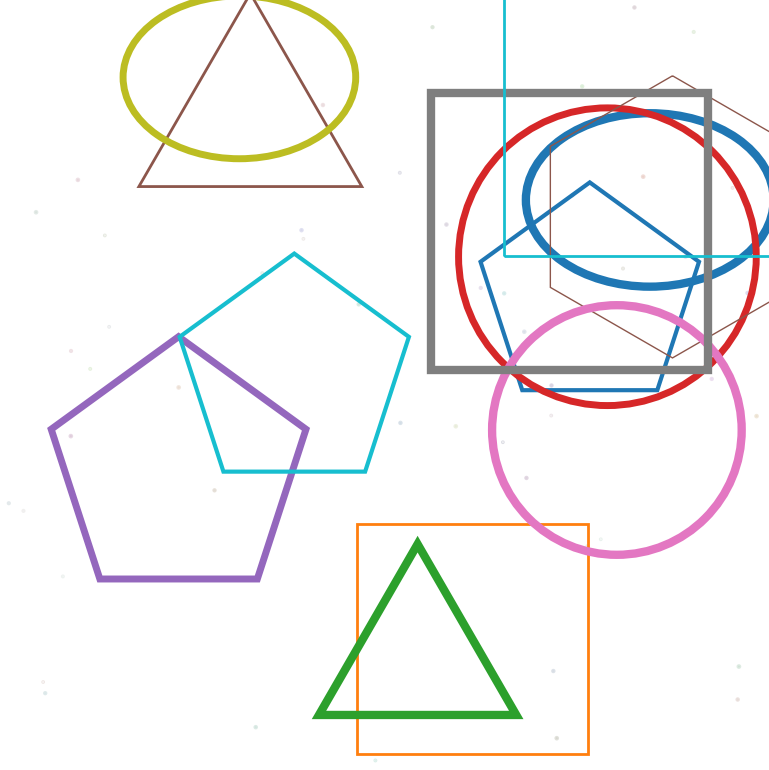[{"shape": "pentagon", "thickness": 1.5, "radius": 0.75, "center": [0.766, 0.614]}, {"shape": "oval", "thickness": 3, "radius": 0.8, "center": [0.844, 0.74]}, {"shape": "square", "thickness": 1, "radius": 0.75, "center": [0.614, 0.17]}, {"shape": "triangle", "thickness": 3, "radius": 0.74, "center": [0.542, 0.145]}, {"shape": "circle", "thickness": 2.5, "radius": 0.97, "center": [0.789, 0.667]}, {"shape": "pentagon", "thickness": 2.5, "radius": 0.87, "center": [0.232, 0.389]}, {"shape": "triangle", "thickness": 1, "radius": 0.84, "center": [0.325, 0.841]}, {"shape": "hexagon", "thickness": 0.5, "radius": 0.92, "center": [0.873, 0.718]}, {"shape": "circle", "thickness": 3, "radius": 0.81, "center": [0.801, 0.442]}, {"shape": "square", "thickness": 3, "radius": 0.9, "center": [0.739, 0.699]}, {"shape": "oval", "thickness": 2.5, "radius": 0.76, "center": [0.311, 0.9]}, {"shape": "pentagon", "thickness": 1.5, "radius": 0.78, "center": [0.382, 0.514]}, {"shape": "square", "thickness": 1, "radius": 0.96, "center": [0.846, 0.86]}]